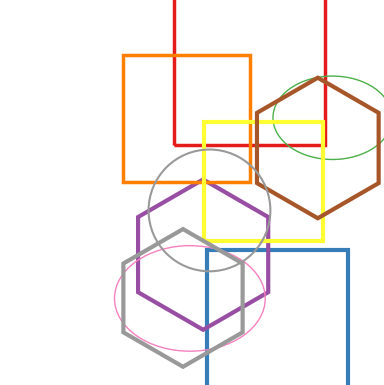[{"shape": "square", "thickness": 2.5, "radius": 0.98, "center": [0.648, 0.82]}, {"shape": "square", "thickness": 3, "radius": 0.92, "center": [0.721, 0.167]}, {"shape": "oval", "thickness": 1, "radius": 0.77, "center": [0.864, 0.694]}, {"shape": "hexagon", "thickness": 3, "radius": 0.98, "center": [0.528, 0.339]}, {"shape": "square", "thickness": 2.5, "radius": 0.83, "center": [0.485, 0.693]}, {"shape": "square", "thickness": 3, "radius": 0.77, "center": [0.684, 0.528]}, {"shape": "hexagon", "thickness": 3, "radius": 0.91, "center": [0.825, 0.616]}, {"shape": "oval", "thickness": 1, "radius": 0.98, "center": [0.493, 0.225]}, {"shape": "hexagon", "thickness": 3, "radius": 0.89, "center": [0.475, 0.226]}, {"shape": "circle", "thickness": 1.5, "radius": 0.79, "center": [0.544, 0.453]}]